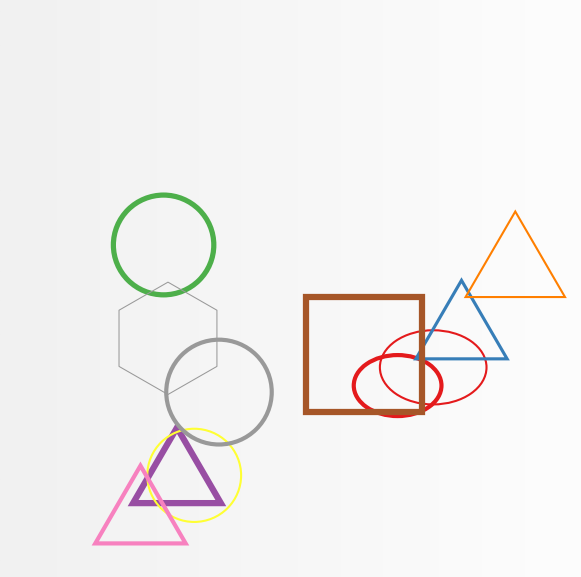[{"shape": "oval", "thickness": 2, "radius": 0.38, "center": [0.684, 0.331]}, {"shape": "oval", "thickness": 1, "radius": 0.46, "center": [0.745, 0.363]}, {"shape": "triangle", "thickness": 1.5, "radius": 0.45, "center": [0.794, 0.423]}, {"shape": "circle", "thickness": 2.5, "radius": 0.43, "center": [0.281, 0.575]}, {"shape": "triangle", "thickness": 3, "radius": 0.44, "center": [0.304, 0.172]}, {"shape": "triangle", "thickness": 1, "radius": 0.49, "center": [0.887, 0.534]}, {"shape": "circle", "thickness": 1, "radius": 0.4, "center": [0.334, 0.176]}, {"shape": "square", "thickness": 3, "radius": 0.5, "center": [0.627, 0.385]}, {"shape": "triangle", "thickness": 2, "radius": 0.45, "center": [0.242, 0.103]}, {"shape": "circle", "thickness": 2, "radius": 0.45, "center": [0.377, 0.32]}, {"shape": "hexagon", "thickness": 0.5, "radius": 0.49, "center": [0.289, 0.413]}]